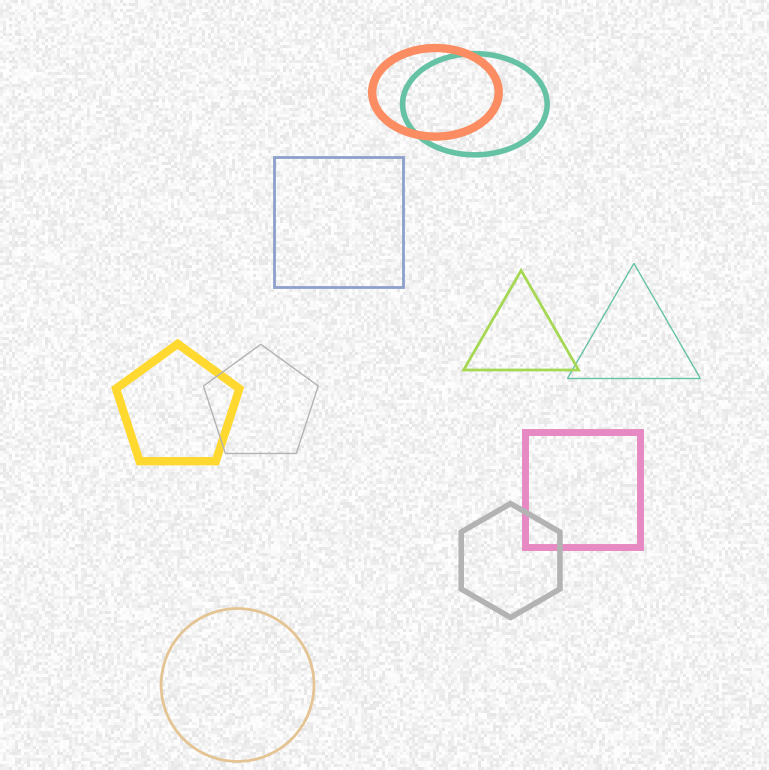[{"shape": "triangle", "thickness": 0.5, "radius": 0.5, "center": [0.823, 0.558]}, {"shape": "oval", "thickness": 2, "radius": 0.47, "center": [0.617, 0.865]}, {"shape": "oval", "thickness": 3, "radius": 0.41, "center": [0.565, 0.88]}, {"shape": "square", "thickness": 1, "radius": 0.42, "center": [0.439, 0.712]}, {"shape": "square", "thickness": 2.5, "radius": 0.37, "center": [0.757, 0.365]}, {"shape": "triangle", "thickness": 1, "radius": 0.43, "center": [0.677, 0.563]}, {"shape": "pentagon", "thickness": 3, "radius": 0.42, "center": [0.231, 0.469]}, {"shape": "circle", "thickness": 1, "radius": 0.5, "center": [0.309, 0.11]}, {"shape": "hexagon", "thickness": 2, "radius": 0.37, "center": [0.663, 0.272]}, {"shape": "pentagon", "thickness": 0.5, "radius": 0.39, "center": [0.339, 0.475]}]